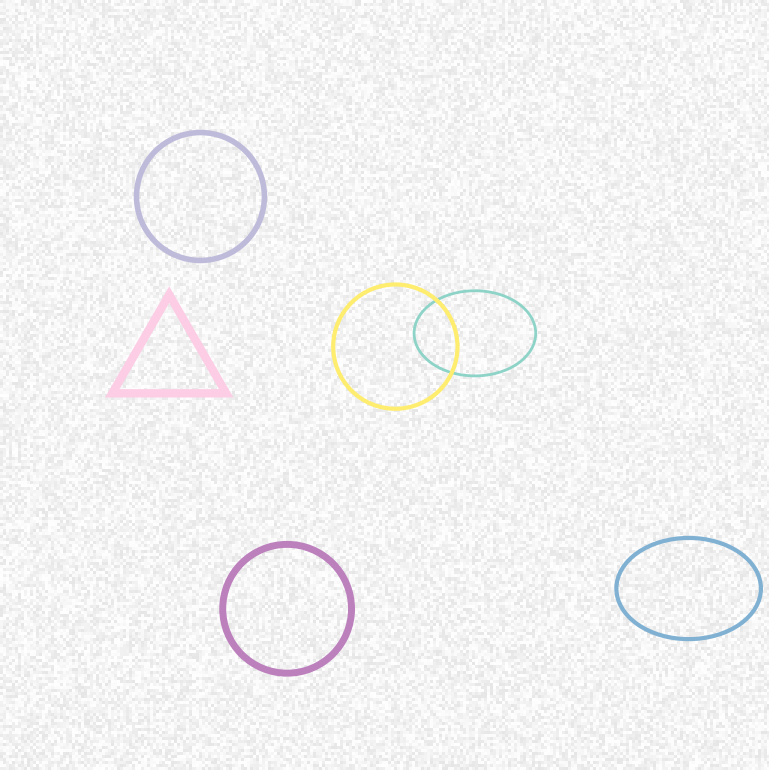[{"shape": "oval", "thickness": 1, "radius": 0.39, "center": [0.617, 0.567]}, {"shape": "circle", "thickness": 2, "radius": 0.42, "center": [0.26, 0.745]}, {"shape": "oval", "thickness": 1.5, "radius": 0.47, "center": [0.894, 0.236]}, {"shape": "triangle", "thickness": 3, "radius": 0.43, "center": [0.22, 0.532]}, {"shape": "circle", "thickness": 2.5, "radius": 0.42, "center": [0.373, 0.209]}, {"shape": "circle", "thickness": 1.5, "radius": 0.4, "center": [0.513, 0.55]}]